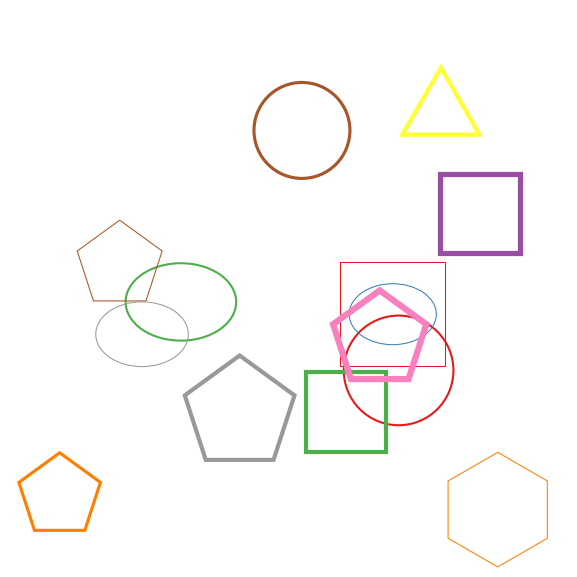[{"shape": "circle", "thickness": 1, "radius": 0.47, "center": [0.69, 0.358]}, {"shape": "square", "thickness": 0.5, "radius": 0.45, "center": [0.68, 0.455]}, {"shape": "oval", "thickness": 0.5, "radius": 0.38, "center": [0.68, 0.455]}, {"shape": "oval", "thickness": 1, "radius": 0.48, "center": [0.313, 0.476]}, {"shape": "square", "thickness": 2, "radius": 0.35, "center": [0.599, 0.286]}, {"shape": "square", "thickness": 2.5, "radius": 0.34, "center": [0.831, 0.63]}, {"shape": "pentagon", "thickness": 1.5, "radius": 0.37, "center": [0.103, 0.141]}, {"shape": "hexagon", "thickness": 0.5, "radius": 0.5, "center": [0.862, 0.117]}, {"shape": "triangle", "thickness": 2, "radius": 0.39, "center": [0.764, 0.805]}, {"shape": "circle", "thickness": 1.5, "radius": 0.42, "center": [0.523, 0.773]}, {"shape": "pentagon", "thickness": 0.5, "radius": 0.39, "center": [0.207, 0.541]}, {"shape": "pentagon", "thickness": 3, "radius": 0.42, "center": [0.658, 0.411]}, {"shape": "pentagon", "thickness": 2, "radius": 0.5, "center": [0.415, 0.284]}, {"shape": "oval", "thickness": 0.5, "radius": 0.4, "center": [0.246, 0.42]}]